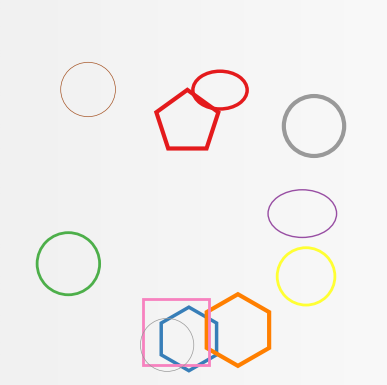[{"shape": "pentagon", "thickness": 3, "radius": 0.42, "center": [0.484, 0.682]}, {"shape": "oval", "thickness": 2.5, "radius": 0.35, "center": [0.568, 0.766]}, {"shape": "hexagon", "thickness": 2.5, "radius": 0.41, "center": [0.487, 0.12]}, {"shape": "circle", "thickness": 2, "radius": 0.4, "center": [0.176, 0.315]}, {"shape": "oval", "thickness": 1, "radius": 0.44, "center": [0.78, 0.445]}, {"shape": "hexagon", "thickness": 3, "radius": 0.47, "center": [0.614, 0.143]}, {"shape": "circle", "thickness": 2, "radius": 0.37, "center": [0.79, 0.282]}, {"shape": "circle", "thickness": 0.5, "radius": 0.35, "center": [0.227, 0.768]}, {"shape": "square", "thickness": 2, "radius": 0.43, "center": [0.453, 0.137]}, {"shape": "circle", "thickness": 0.5, "radius": 0.34, "center": [0.431, 0.104]}, {"shape": "circle", "thickness": 3, "radius": 0.39, "center": [0.81, 0.673]}]